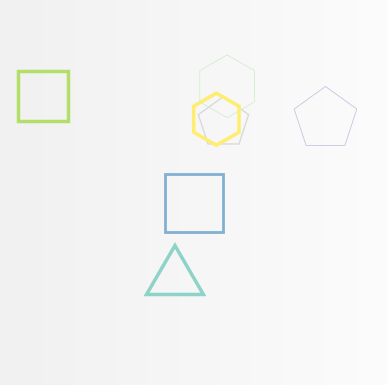[{"shape": "triangle", "thickness": 2.5, "radius": 0.42, "center": [0.451, 0.277]}, {"shape": "pentagon", "thickness": 0.5, "radius": 0.42, "center": [0.84, 0.69]}, {"shape": "square", "thickness": 2, "radius": 0.38, "center": [0.501, 0.472]}, {"shape": "square", "thickness": 2.5, "radius": 0.32, "center": [0.11, 0.751]}, {"shape": "pentagon", "thickness": 1, "radius": 0.34, "center": [0.577, 0.681]}, {"shape": "hexagon", "thickness": 0.5, "radius": 0.41, "center": [0.586, 0.776]}, {"shape": "hexagon", "thickness": 2.5, "radius": 0.34, "center": [0.558, 0.69]}]